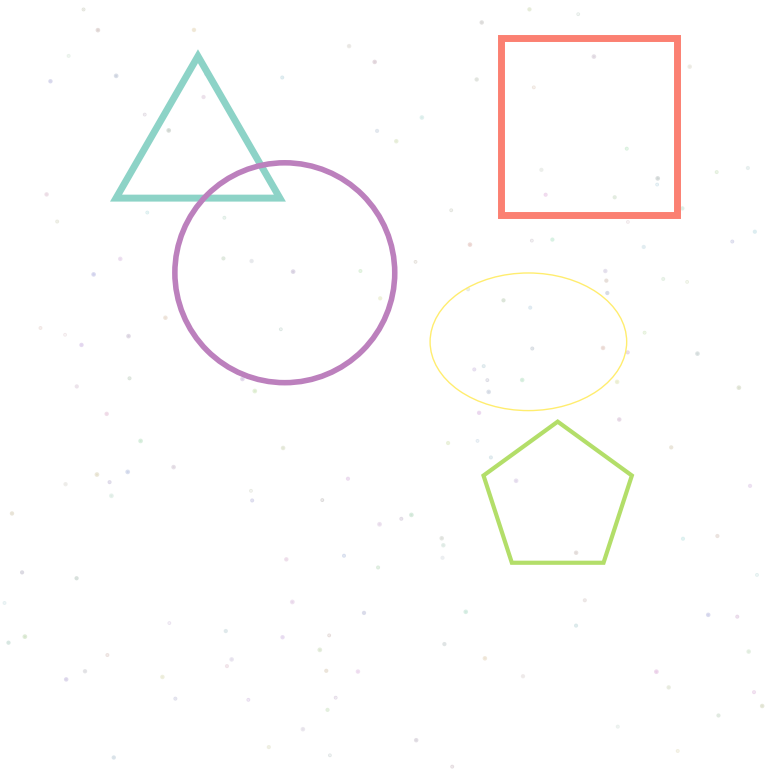[{"shape": "triangle", "thickness": 2.5, "radius": 0.61, "center": [0.257, 0.804]}, {"shape": "square", "thickness": 2.5, "radius": 0.57, "center": [0.765, 0.835]}, {"shape": "pentagon", "thickness": 1.5, "radius": 0.51, "center": [0.724, 0.351]}, {"shape": "circle", "thickness": 2, "radius": 0.71, "center": [0.37, 0.646]}, {"shape": "oval", "thickness": 0.5, "radius": 0.64, "center": [0.686, 0.556]}]